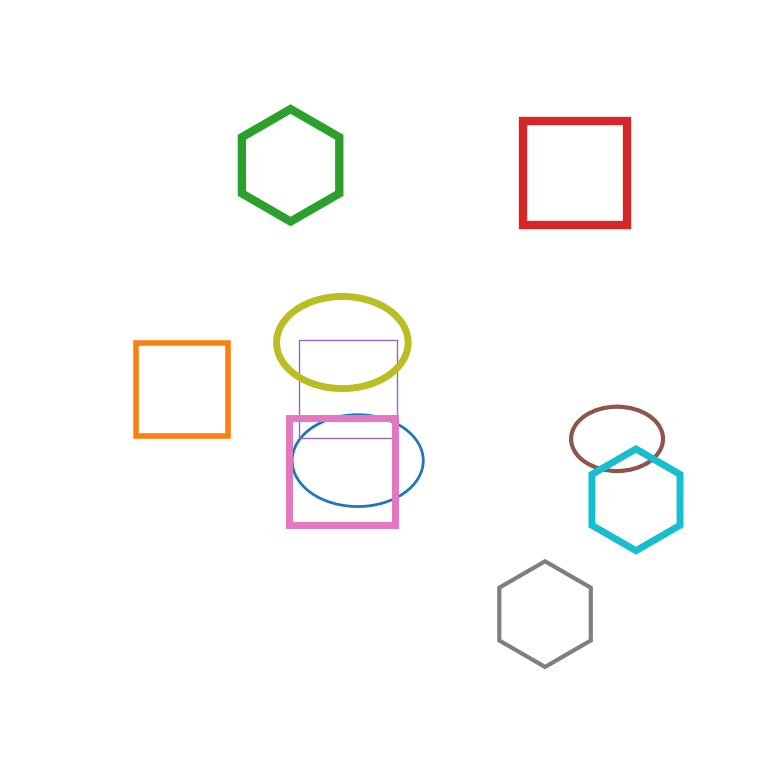[{"shape": "oval", "thickness": 1, "radius": 0.43, "center": [0.465, 0.402]}, {"shape": "square", "thickness": 2, "radius": 0.3, "center": [0.236, 0.494]}, {"shape": "hexagon", "thickness": 3, "radius": 0.37, "center": [0.377, 0.785]}, {"shape": "square", "thickness": 3, "radius": 0.34, "center": [0.747, 0.775]}, {"shape": "square", "thickness": 0.5, "radius": 0.32, "center": [0.452, 0.495]}, {"shape": "oval", "thickness": 1.5, "radius": 0.3, "center": [0.801, 0.43]}, {"shape": "square", "thickness": 2.5, "radius": 0.35, "center": [0.444, 0.387]}, {"shape": "hexagon", "thickness": 1.5, "radius": 0.34, "center": [0.708, 0.202]}, {"shape": "oval", "thickness": 2.5, "radius": 0.43, "center": [0.445, 0.555]}, {"shape": "hexagon", "thickness": 2.5, "radius": 0.33, "center": [0.826, 0.351]}]